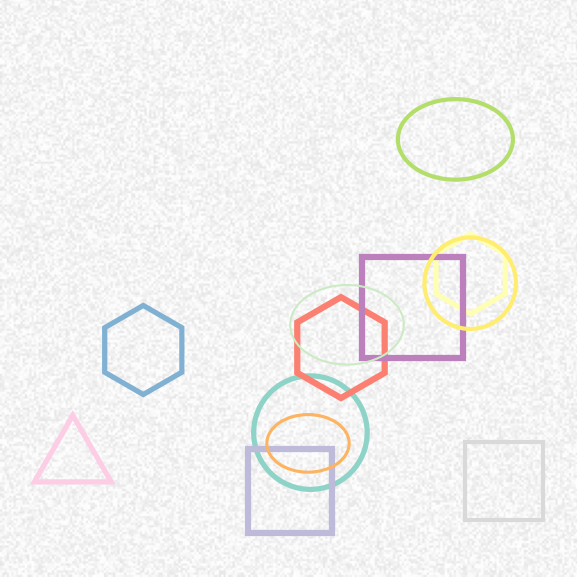[{"shape": "circle", "thickness": 2.5, "radius": 0.49, "center": [0.538, 0.25]}, {"shape": "hexagon", "thickness": 2.5, "radius": 0.35, "center": [0.815, 0.525]}, {"shape": "square", "thickness": 3, "radius": 0.36, "center": [0.502, 0.149]}, {"shape": "hexagon", "thickness": 3, "radius": 0.44, "center": [0.59, 0.397]}, {"shape": "hexagon", "thickness": 2.5, "radius": 0.39, "center": [0.248, 0.393]}, {"shape": "oval", "thickness": 1.5, "radius": 0.36, "center": [0.533, 0.231]}, {"shape": "oval", "thickness": 2, "radius": 0.5, "center": [0.789, 0.758]}, {"shape": "triangle", "thickness": 2.5, "radius": 0.38, "center": [0.126, 0.203]}, {"shape": "square", "thickness": 2, "radius": 0.34, "center": [0.873, 0.167]}, {"shape": "square", "thickness": 3, "radius": 0.44, "center": [0.714, 0.466]}, {"shape": "oval", "thickness": 1, "radius": 0.49, "center": [0.601, 0.437]}, {"shape": "circle", "thickness": 2, "radius": 0.4, "center": [0.814, 0.509]}]